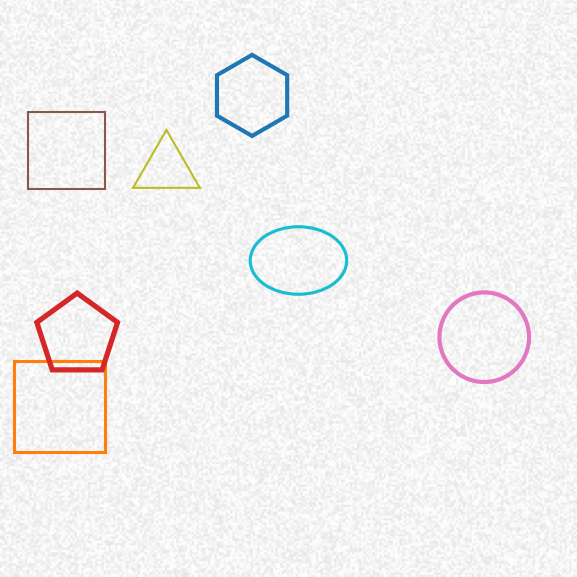[{"shape": "hexagon", "thickness": 2, "radius": 0.35, "center": [0.437, 0.834]}, {"shape": "square", "thickness": 1.5, "radius": 0.39, "center": [0.102, 0.296]}, {"shape": "pentagon", "thickness": 2.5, "radius": 0.37, "center": [0.134, 0.418]}, {"shape": "square", "thickness": 1, "radius": 0.34, "center": [0.115, 0.739]}, {"shape": "circle", "thickness": 2, "radius": 0.39, "center": [0.839, 0.415]}, {"shape": "triangle", "thickness": 1, "radius": 0.33, "center": [0.288, 0.707]}, {"shape": "oval", "thickness": 1.5, "radius": 0.42, "center": [0.517, 0.548]}]